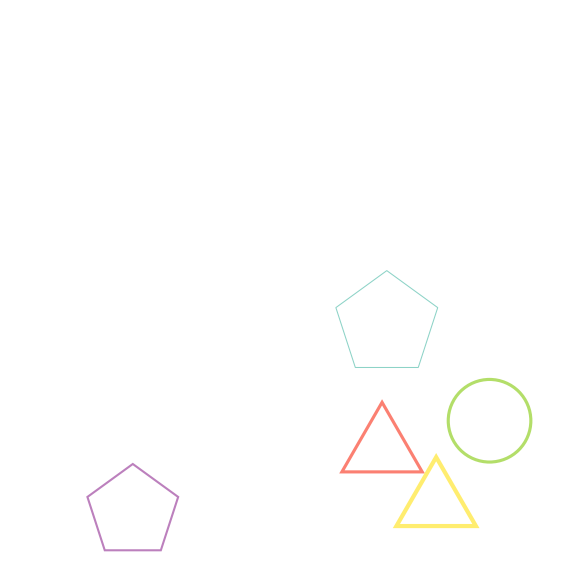[{"shape": "pentagon", "thickness": 0.5, "radius": 0.46, "center": [0.67, 0.438]}, {"shape": "triangle", "thickness": 1.5, "radius": 0.4, "center": [0.662, 0.222]}, {"shape": "circle", "thickness": 1.5, "radius": 0.36, "center": [0.848, 0.271]}, {"shape": "pentagon", "thickness": 1, "radius": 0.41, "center": [0.23, 0.113]}, {"shape": "triangle", "thickness": 2, "radius": 0.4, "center": [0.755, 0.128]}]